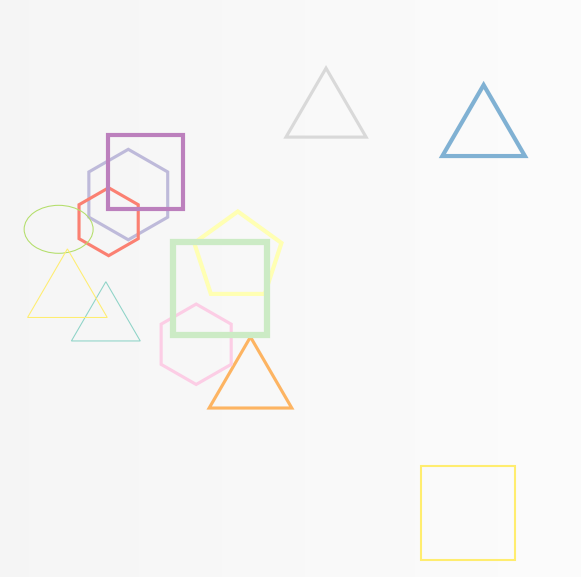[{"shape": "triangle", "thickness": 0.5, "radius": 0.34, "center": [0.182, 0.443]}, {"shape": "pentagon", "thickness": 2, "radius": 0.39, "center": [0.409, 0.554]}, {"shape": "hexagon", "thickness": 1.5, "radius": 0.39, "center": [0.221, 0.662]}, {"shape": "hexagon", "thickness": 1.5, "radius": 0.29, "center": [0.187, 0.615]}, {"shape": "triangle", "thickness": 2, "radius": 0.41, "center": [0.832, 0.77]}, {"shape": "triangle", "thickness": 1.5, "radius": 0.41, "center": [0.431, 0.334]}, {"shape": "oval", "thickness": 0.5, "radius": 0.3, "center": [0.101, 0.602]}, {"shape": "hexagon", "thickness": 1.5, "radius": 0.35, "center": [0.337, 0.403]}, {"shape": "triangle", "thickness": 1.5, "radius": 0.4, "center": [0.561, 0.802]}, {"shape": "square", "thickness": 2, "radius": 0.32, "center": [0.25, 0.702]}, {"shape": "square", "thickness": 3, "radius": 0.4, "center": [0.378, 0.499]}, {"shape": "square", "thickness": 1, "radius": 0.41, "center": [0.805, 0.111]}, {"shape": "triangle", "thickness": 0.5, "radius": 0.4, "center": [0.116, 0.489]}]